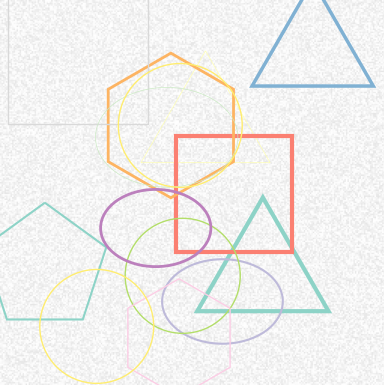[{"shape": "pentagon", "thickness": 1.5, "radius": 0.84, "center": [0.117, 0.306]}, {"shape": "triangle", "thickness": 3, "radius": 0.98, "center": [0.683, 0.29]}, {"shape": "triangle", "thickness": 0.5, "radius": 0.97, "center": [0.534, 0.674]}, {"shape": "oval", "thickness": 1.5, "radius": 0.78, "center": [0.578, 0.217]}, {"shape": "square", "thickness": 3, "radius": 0.76, "center": [0.607, 0.496]}, {"shape": "triangle", "thickness": 2.5, "radius": 0.91, "center": [0.812, 0.867]}, {"shape": "hexagon", "thickness": 2, "radius": 0.94, "center": [0.444, 0.674]}, {"shape": "circle", "thickness": 1, "radius": 0.75, "center": [0.475, 0.284]}, {"shape": "hexagon", "thickness": 1, "radius": 0.77, "center": [0.465, 0.123]}, {"shape": "square", "thickness": 1, "radius": 0.91, "center": [0.203, 0.86]}, {"shape": "oval", "thickness": 2, "radius": 0.72, "center": [0.405, 0.408]}, {"shape": "oval", "thickness": 0.5, "radius": 0.92, "center": [0.433, 0.643]}, {"shape": "circle", "thickness": 1, "radius": 0.74, "center": [0.251, 0.152]}, {"shape": "circle", "thickness": 1, "radius": 0.8, "center": [0.468, 0.674]}]